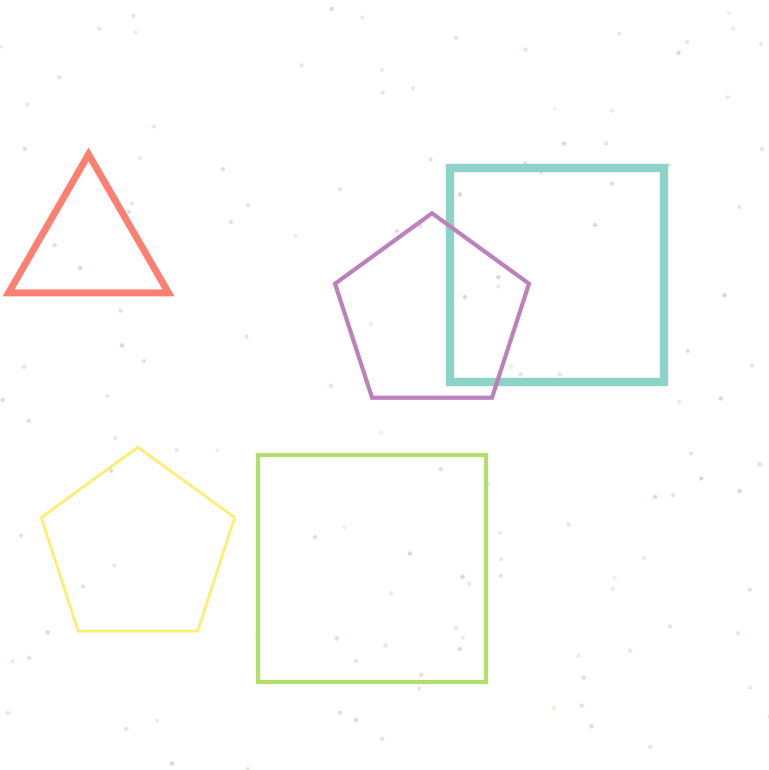[{"shape": "square", "thickness": 3, "radius": 0.69, "center": [0.723, 0.642]}, {"shape": "triangle", "thickness": 2.5, "radius": 0.6, "center": [0.115, 0.68]}, {"shape": "square", "thickness": 1.5, "radius": 0.74, "center": [0.483, 0.262]}, {"shape": "pentagon", "thickness": 1.5, "radius": 0.66, "center": [0.561, 0.591]}, {"shape": "pentagon", "thickness": 1, "radius": 0.66, "center": [0.179, 0.287]}]